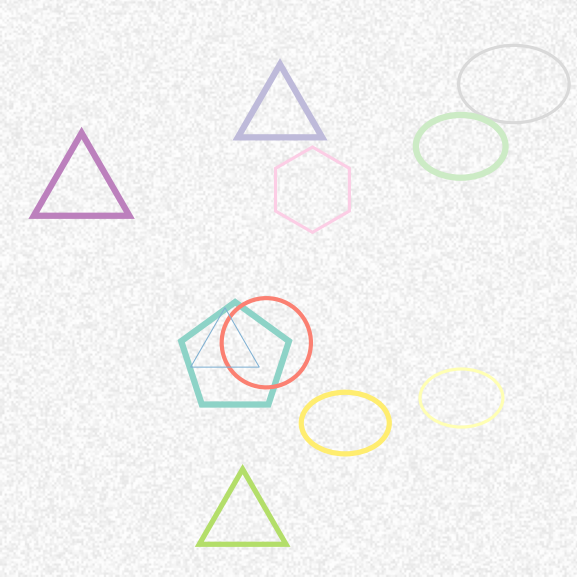[{"shape": "pentagon", "thickness": 3, "radius": 0.49, "center": [0.407, 0.378]}, {"shape": "oval", "thickness": 1.5, "radius": 0.36, "center": [0.799, 0.31]}, {"shape": "triangle", "thickness": 3, "radius": 0.42, "center": [0.485, 0.803]}, {"shape": "circle", "thickness": 2, "radius": 0.39, "center": [0.461, 0.406]}, {"shape": "triangle", "thickness": 0.5, "radius": 0.34, "center": [0.39, 0.398]}, {"shape": "triangle", "thickness": 2.5, "radius": 0.43, "center": [0.42, 0.1]}, {"shape": "hexagon", "thickness": 1.5, "radius": 0.37, "center": [0.541, 0.671]}, {"shape": "oval", "thickness": 1.5, "radius": 0.48, "center": [0.89, 0.854]}, {"shape": "triangle", "thickness": 3, "radius": 0.48, "center": [0.141, 0.673]}, {"shape": "oval", "thickness": 3, "radius": 0.39, "center": [0.798, 0.746]}, {"shape": "oval", "thickness": 2.5, "radius": 0.38, "center": [0.598, 0.267]}]